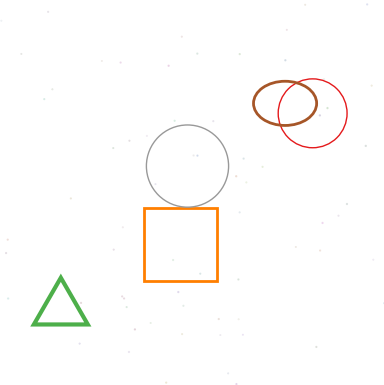[{"shape": "circle", "thickness": 1, "radius": 0.45, "center": [0.812, 0.706]}, {"shape": "triangle", "thickness": 3, "radius": 0.4, "center": [0.158, 0.198]}, {"shape": "square", "thickness": 2, "radius": 0.47, "center": [0.469, 0.366]}, {"shape": "oval", "thickness": 2, "radius": 0.41, "center": [0.74, 0.732]}, {"shape": "circle", "thickness": 1, "radius": 0.53, "center": [0.487, 0.569]}]